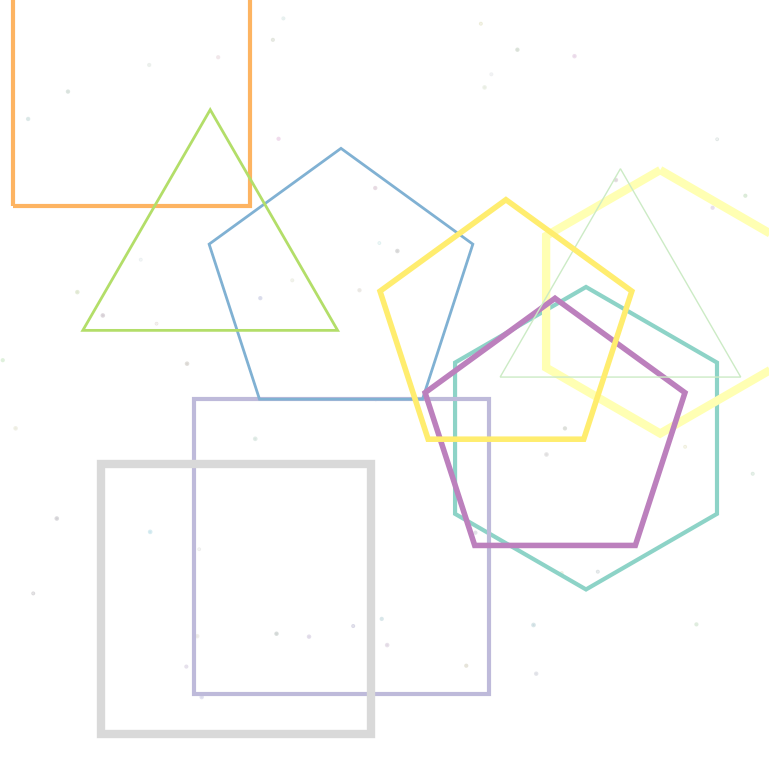[{"shape": "hexagon", "thickness": 1.5, "radius": 0.98, "center": [0.761, 0.431]}, {"shape": "hexagon", "thickness": 3, "radius": 0.86, "center": [0.857, 0.608]}, {"shape": "square", "thickness": 1.5, "radius": 0.96, "center": [0.444, 0.291]}, {"shape": "pentagon", "thickness": 1, "radius": 0.9, "center": [0.443, 0.627]}, {"shape": "square", "thickness": 1.5, "radius": 0.77, "center": [0.171, 0.886]}, {"shape": "triangle", "thickness": 1, "radius": 0.96, "center": [0.273, 0.666]}, {"shape": "square", "thickness": 3, "radius": 0.88, "center": [0.306, 0.222]}, {"shape": "pentagon", "thickness": 2, "radius": 0.89, "center": [0.721, 0.435]}, {"shape": "triangle", "thickness": 0.5, "radius": 0.9, "center": [0.806, 0.601]}, {"shape": "pentagon", "thickness": 2, "radius": 0.86, "center": [0.657, 0.569]}]